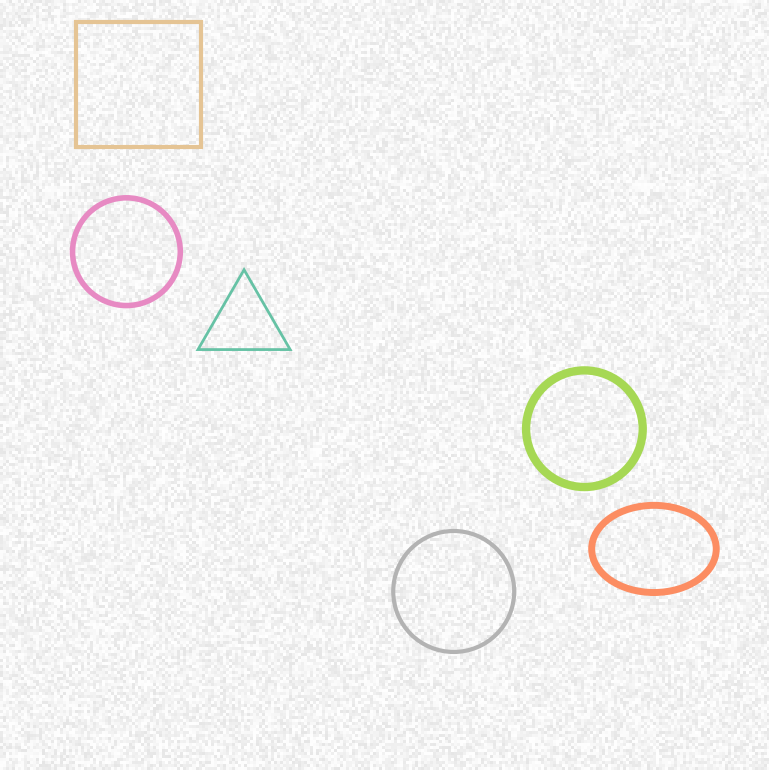[{"shape": "triangle", "thickness": 1, "radius": 0.35, "center": [0.317, 0.581]}, {"shape": "oval", "thickness": 2.5, "radius": 0.4, "center": [0.849, 0.287]}, {"shape": "circle", "thickness": 2, "radius": 0.35, "center": [0.164, 0.673]}, {"shape": "circle", "thickness": 3, "radius": 0.38, "center": [0.759, 0.443]}, {"shape": "square", "thickness": 1.5, "radius": 0.41, "center": [0.18, 0.89]}, {"shape": "circle", "thickness": 1.5, "radius": 0.39, "center": [0.589, 0.232]}]